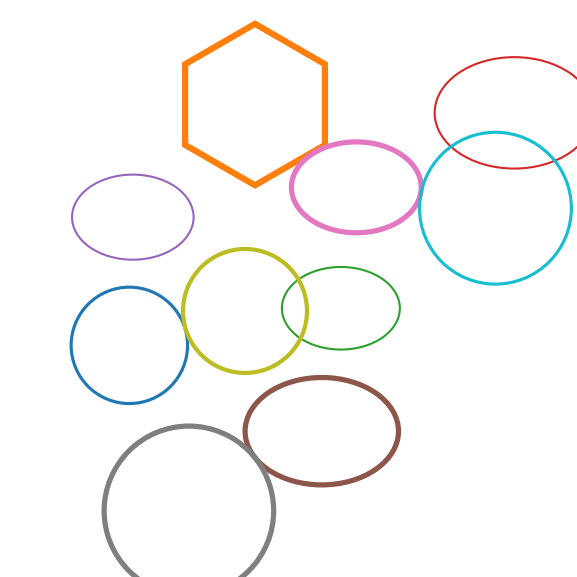[{"shape": "circle", "thickness": 1.5, "radius": 0.5, "center": [0.224, 0.401]}, {"shape": "hexagon", "thickness": 3, "radius": 0.7, "center": [0.442, 0.818]}, {"shape": "oval", "thickness": 1, "radius": 0.51, "center": [0.59, 0.465]}, {"shape": "oval", "thickness": 1, "radius": 0.69, "center": [0.89, 0.804]}, {"shape": "oval", "thickness": 1, "radius": 0.53, "center": [0.23, 0.623]}, {"shape": "oval", "thickness": 2.5, "radius": 0.66, "center": [0.557, 0.252]}, {"shape": "oval", "thickness": 2.5, "radius": 0.56, "center": [0.617, 0.675]}, {"shape": "circle", "thickness": 2.5, "radius": 0.73, "center": [0.327, 0.115]}, {"shape": "circle", "thickness": 2, "radius": 0.54, "center": [0.424, 0.461]}, {"shape": "circle", "thickness": 1.5, "radius": 0.66, "center": [0.858, 0.639]}]